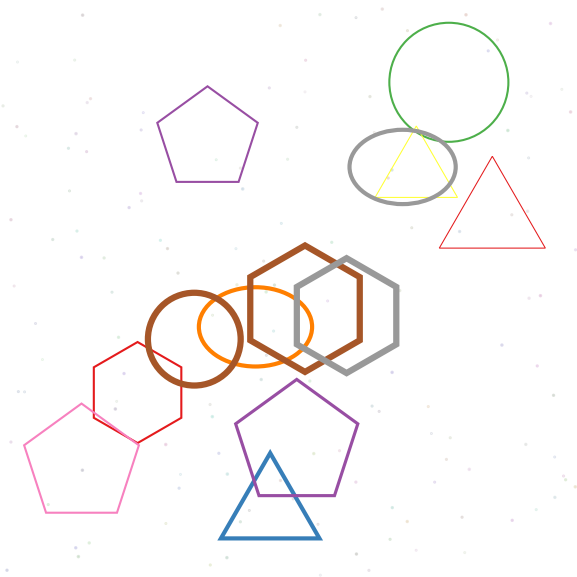[{"shape": "hexagon", "thickness": 1, "radius": 0.44, "center": [0.238, 0.319]}, {"shape": "triangle", "thickness": 0.5, "radius": 0.53, "center": [0.852, 0.623]}, {"shape": "triangle", "thickness": 2, "radius": 0.49, "center": [0.468, 0.116]}, {"shape": "circle", "thickness": 1, "radius": 0.52, "center": [0.777, 0.857]}, {"shape": "pentagon", "thickness": 1.5, "radius": 0.56, "center": [0.514, 0.231]}, {"shape": "pentagon", "thickness": 1, "radius": 0.46, "center": [0.359, 0.758]}, {"shape": "oval", "thickness": 2, "radius": 0.49, "center": [0.442, 0.433]}, {"shape": "triangle", "thickness": 0.5, "radius": 0.41, "center": [0.721, 0.698]}, {"shape": "hexagon", "thickness": 3, "radius": 0.55, "center": [0.528, 0.465]}, {"shape": "circle", "thickness": 3, "radius": 0.4, "center": [0.336, 0.412]}, {"shape": "pentagon", "thickness": 1, "radius": 0.52, "center": [0.141, 0.196]}, {"shape": "oval", "thickness": 2, "radius": 0.46, "center": [0.697, 0.71]}, {"shape": "hexagon", "thickness": 3, "radius": 0.5, "center": [0.6, 0.453]}]